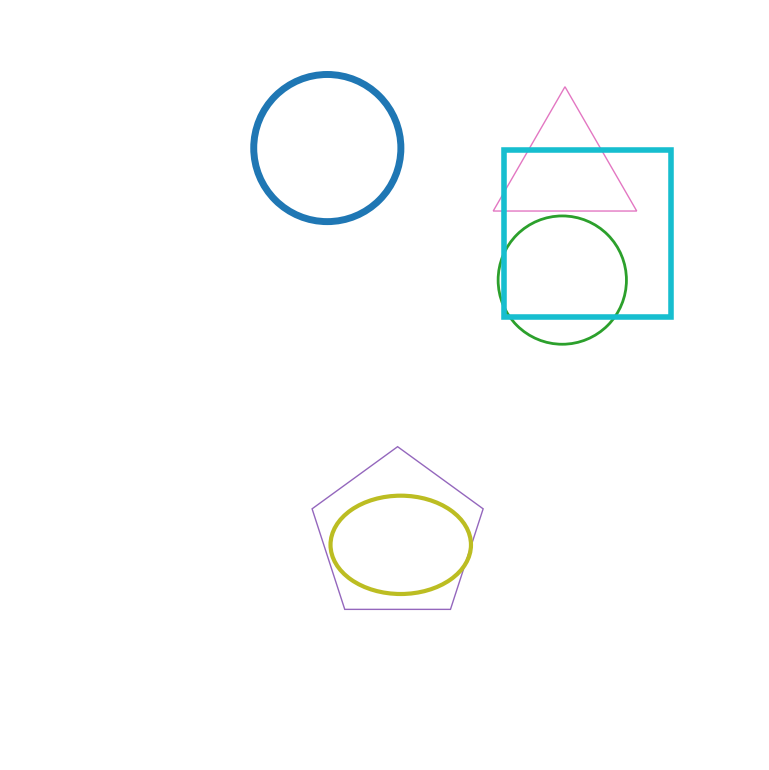[{"shape": "circle", "thickness": 2.5, "radius": 0.48, "center": [0.425, 0.808]}, {"shape": "circle", "thickness": 1, "radius": 0.42, "center": [0.73, 0.636]}, {"shape": "pentagon", "thickness": 0.5, "radius": 0.58, "center": [0.516, 0.303]}, {"shape": "triangle", "thickness": 0.5, "radius": 0.54, "center": [0.734, 0.78]}, {"shape": "oval", "thickness": 1.5, "radius": 0.46, "center": [0.52, 0.292]}, {"shape": "square", "thickness": 2, "radius": 0.54, "center": [0.763, 0.697]}]